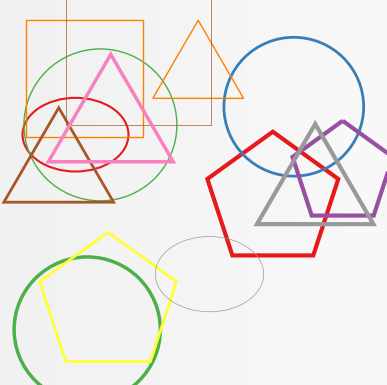[{"shape": "pentagon", "thickness": 3, "radius": 0.89, "center": [0.704, 0.48]}, {"shape": "oval", "thickness": 1.5, "radius": 0.68, "center": [0.195, 0.65]}, {"shape": "circle", "thickness": 2, "radius": 0.9, "center": [0.758, 0.723]}, {"shape": "circle", "thickness": 1, "radius": 0.99, "center": [0.259, 0.676]}, {"shape": "circle", "thickness": 2.5, "radius": 0.94, "center": [0.225, 0.144]}, {"shape": "pentagon", "thickness": 3, "radius": 0.68, "center": [0.884, 0.55]}, {"shape": "triangle", "thickness": 1, "radius": 0.68, "center": [0.511, 0.812]}, {"shape": "square", "thickness": 1, "radius": 0.76, "center": [0.217, 0.796]}, {"shape": "pentagon", "thickness": 2, "radius": 0.93, "center": [0.279, 0.211]}, {"shape": "square", "thickness": 0.5, "radius": 0.94, "center": [0.357, 0.863]}, {"shape": "triangle", "thickness": 2, "radius": 0.82, "center": [0.152, 0.557]}, {"shape": "triangle", "thickness": 2.5, "radius": 0.93, "center": [0.286, 0.673]}, {"shape": "oval", "thickness": 0.5, "radius": 0.7, "center": [0.541, 0.288]}, {"shape": "triangle", "thickness": 3, "radius": 0.87, "center": [0.813, 0.505]}]